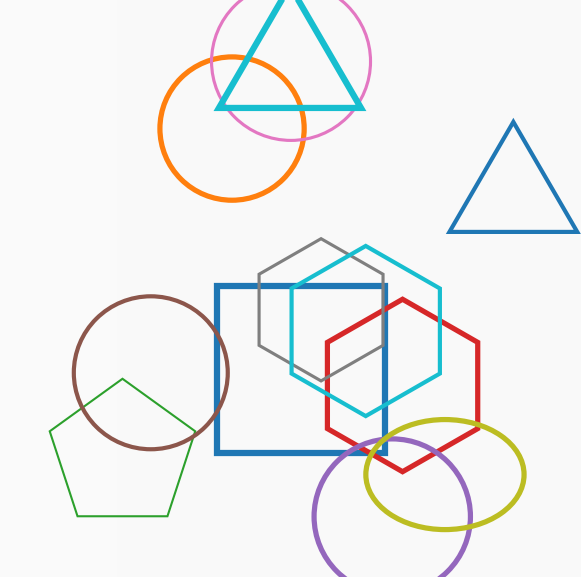[{"shape": "triangle", "thickness": 2, "radius": 0.63, "center": [0.883, 0.661]}, {"shape": "square", "thickness": 3, "radius": 0.73, "center": [0.518, 0.359]}, {"shape": "circle", "thickness": 2.5, "radius": 0.62, "center": [0.399, 0.777]}, {"shape": "pentagon", "thickness": 1, "radius": 0.66, "center": [0.211, 0.212]}, {"shape": "hexagon", "thickness": 2.5, "radius": 0.75, "center": [0.693, 0.332]}, {"shape": "circle", "thickness": 2.5, "radius": 0.67, "center": [0.675, 0.105]}, {"shape": "circle", "thickness": 2, "radius": 0.66, "center": [0.259, 0.354]}, {"shape": "circle", "thickness": 1.5, "radius": 0.68, "center": [0.501, 0.893]}, {"shape": "hexagon", "thickness": 1.5, "radius": 0.62, "center": [0.552, 0.463]}, {"shape": "oval", "thickness": 2.5, "radius": 0.68, "center": [0.766, 0.177]}, {"shape": "hexagon", "thickness": 2, "radius": 0.74, "center": [0.629, 0.426]}, {"shape": "triangle", "thickness": 3, "radius": 0.71, "center": [0.499, 0.883]}]